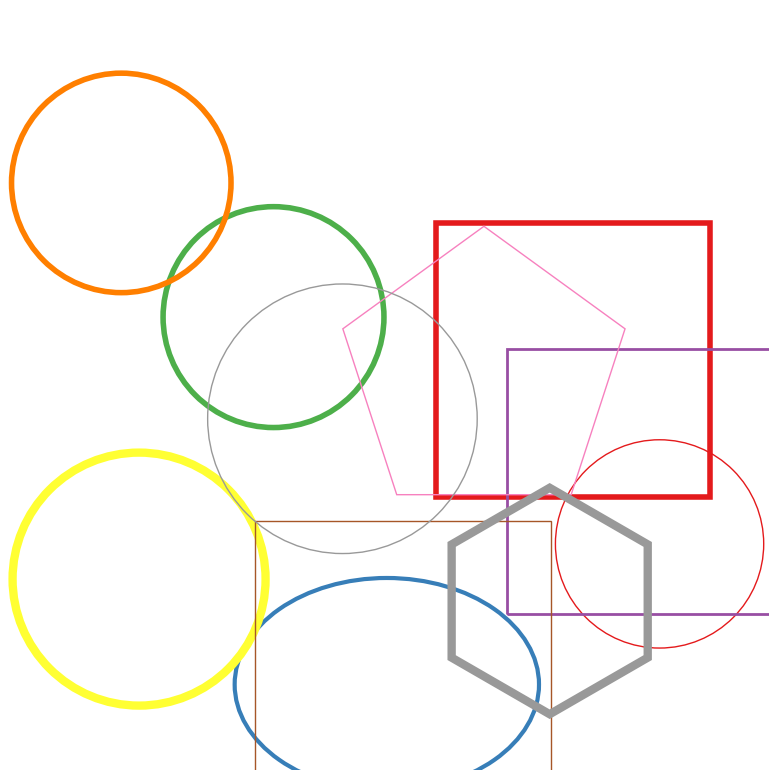[{"shape": "circle", "thickness": 0.5, "radius": 0.68, "center": [0.857, 0.294]}, {"shape": "square", "thickness": 2, "radius": 0.89, "center": [0.744, 0.533]}, {"shape": "oval", "thickness": 1.5, "radius": 0.99, "center": [0.502, 0.111]}, {"shape": "circle", "thickness": 2, "radius": 0.72, "center": [0.355, 0.588]}, {"shape": "square", "thickness": 1, "radius": 0.86, "center": [0.829, 0.375]}, {"shape": "circle", "thickness": 2, "radius": 0.71, "center": [0.157, 0.762]}, {"shape": "circle", "thickness": 3, "radius": 0.82, "center": [0.181, 0.248]}, {"shape": "square", "thickness": 0.5, "radius": 0.96, "center": [0.523, 0.132]}, {"shape": "pentagon", "thickness": 0.5, "radius": 0.96, "center": [0.628, 0.513]}, {"shape": "circle", "thickness": 0.5, "radius": 0.88, "center": [0.445, 0.456]}, {"shape": "hexagon", "thickness": 3, "radius": 0.74, "center": [0.714, 0.219]}]